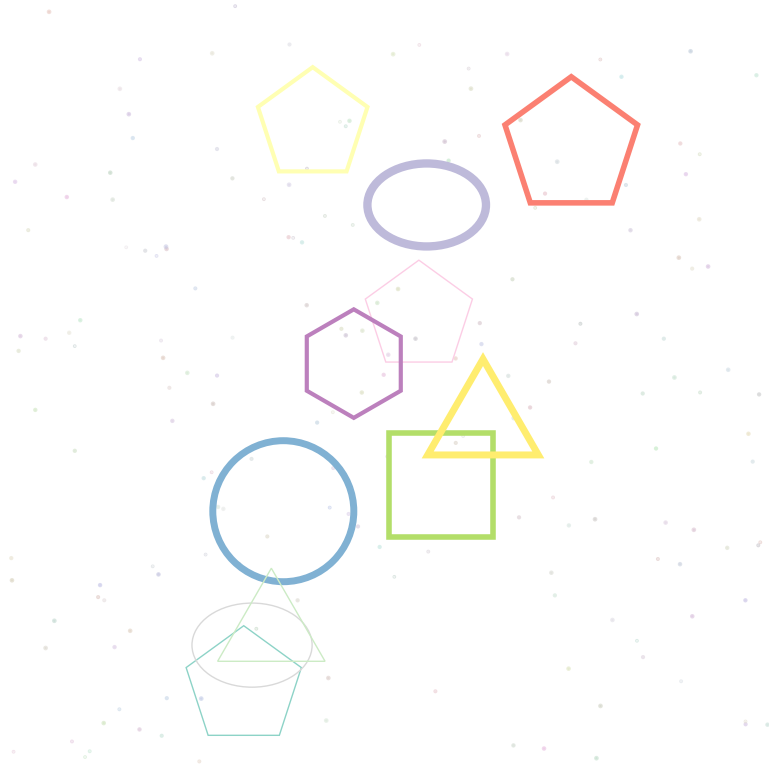[{"shape": "pentagon", "thickness": 0.5, "radius": 0.39, "center": [0.317, 0.109]}, {"shape": "pentagon", "thickness": 1.5, "radius": 0.37, "center": [0.406, 0.838]}, {"shape": "oval", "thickness": 3, "radius": 0.38, "center": [0.554, 0.734]}, {"shape": "pentagon", "thickness": 2, "radius": 0.45, "center": [0.742, 0.81]}, {"shape": "circle", "thickness": 2.5, "radius": 0.46, "center": [0.368, 0.336]}, {"shape": "square", "thickness": 2, "radius": 0.34, "center": [0.572, 0.37]}, {"shape": "pentagon", "thickness": 0.5, "radius": 0.37, "center": [0.544, 0.589]}, {"shape": "oval", "thickness": 0.5, "radius": 0.39, "center": [0.327, 0.162]}, {"shape": "hexagon", "thickness": 1.5, "radius": 0.35, "center": [0.459, 0.528]}, {"shape": "triangle", "thickness": 0.5, "radius": 0.4, "center": [0.352, 0.181]}, {"shape": "triangle", "thickness": 2.5, "radius": 0.41, "center": [0.627, 0.451]}]